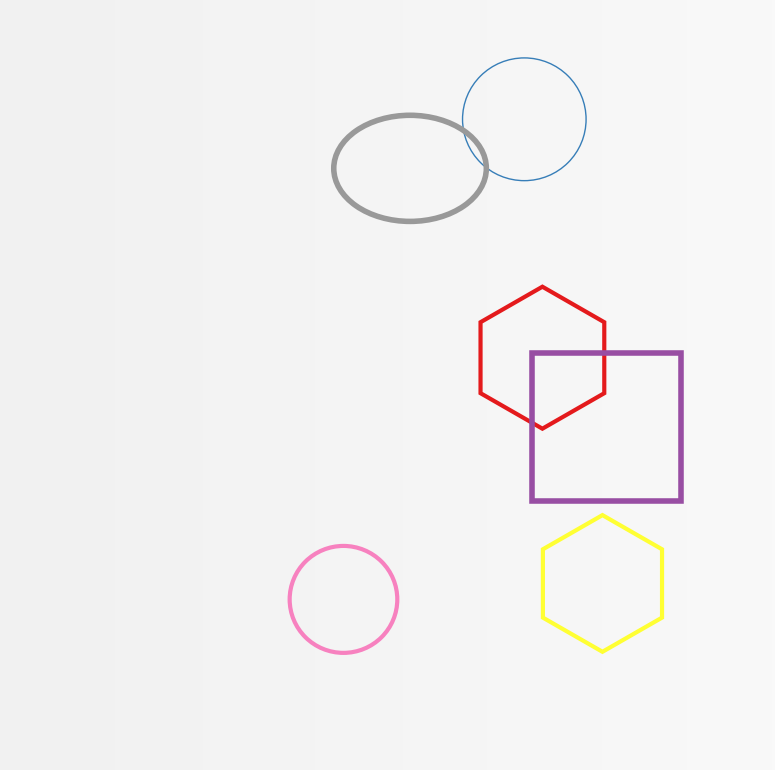[{"shape": "hexagon", "thickness": 1.5, "radius": 0.46, "center": [0.7, 0.535]}, {"shape": "circle", "thickness": 0.5, "radius": 0.4, "center": [0.677, 0.845]}, {"shape": "square", "thickness": 2, "radius": 0.48, "center": [0.782, 0.445]}, {"shape": "hexagon", "thickness": 1.5, "radius": 0.44, "center": [0.777, 0.242]}, {"shape": "circle", "thickness": 1.5, "radius": 0.35, "center": [0.443, 0.222]}, {"shape": "oval", "thickness": 2, "radius": 0.49, "center": [0.529, 0.781]}]